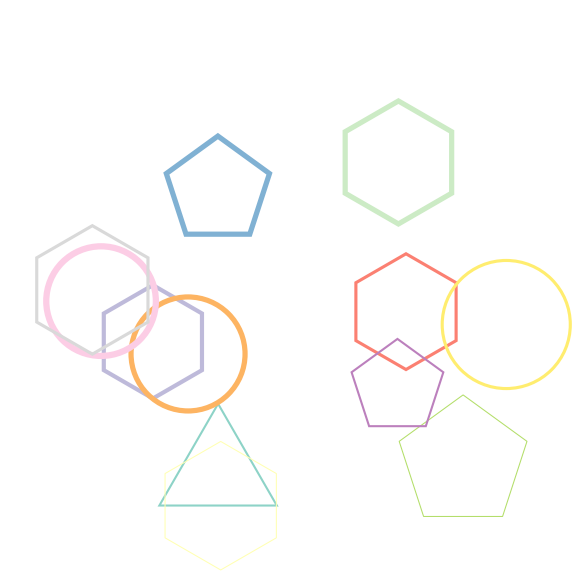[{"shape": "triangle", "thickness": 1, "radius": 0.59, "center": [0.378, 0.182]}, {"shape": "hexagon", "thickness": 0.5, "radius": 0.56, "center": [0.382, 0.123]}, {"shape": "hexagon", "thickness": 2, "radius": 0.49, "center": [0.265, 0.407]}, {"shape": "hexagon", "thickness": 1.5, "radius": 0.5, "center": [0.703, 0.459]}, {"shape": "pentagon", "thickness": 2.5, "radius": 0.47, "center": [0.377, 0.67]}, {"shape": "circle", "thickness": 2.5, "radius": 0.49, "center": [0.326, 0.386]}, {"shape": "pentagon", "thickness": 0.5, "radius": 0.58, "center": [0.802, 0.199]}, {"shape": "circle", "thickness": 3, "radius": 0.47, "center": [0.175, 0.478]}, {"shape": "hexagon", "thickness": 1.5, "radius": 0.56, "center": [0.16, 0.497]}, {"shape": "pentagon", "thickness": 1, "radius": 0.42, "center": [0.688, 0.329]}, {"shape": "hexagon", "thickness": 2.5, "radius": 0.53, "center": [0.69, 0.718]}, {"shape": "circle", "thickness": 1.5, "radius": 0.55, "center": [0.877, 0.437]}]